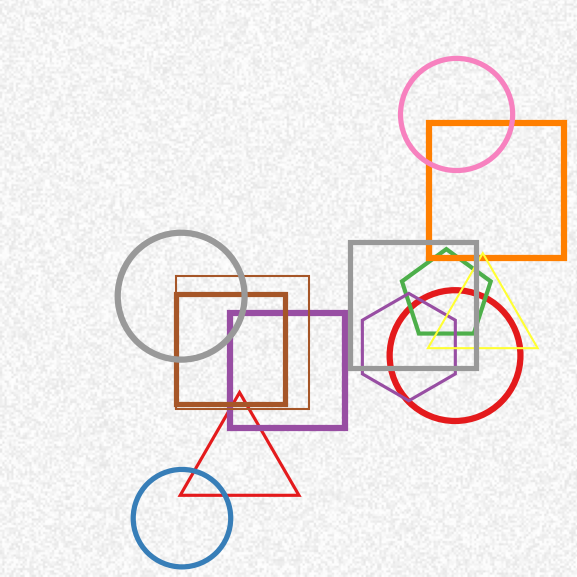[{"shape": "circle", "thickness": 3, "radius": 0.57, "center": [0.788, 0.383]}, {"shape": "triangle", "thickness": 1.5, "radius": 0.59, "center": [0.415, 0.201]}, {"shape": "circle", "thickness": 2.5, "radius": 0.42, "center": [0.315, 0.102]}, {"shape": "pentagon", "thickness": 2, "radius": 0.4, "center": [0.773, 0.487]}, {"shape": "square", "thickness": 3, "radius": 0.5, "center": [0.498, 0.358]}, {"shape": "hexagon", "thickness": 1.5, "radius": 0.46, "center": [0.708, 0.398]}, {"shape": "square", "thickness": 3, "radius": 0.58, "center": [0.859, 0.67]}, {"shape": "triangle", "thickness": 1, "radius": 0.55, "center": [0.836, 0.451]}, {"shape": "square", "thickness": 1, "radius": 0.58, "center": [0.42, 0.406]}, {"shape": "square", "thickness": 2.5, "radius": 0.47, "center": [0.399, 0.395]}, {"shape": "circle", "thickness": 2.5, "radius": 0.49, "center": [0.791, 0.801]}, {"shape": "circle", "thickness": 3, "radius": 0.55, "center": [0.314, 0.486]}, {"shape": "square", "thickness": 2.5, "radius": 0.55, "center": [0.715, 0.471]}]